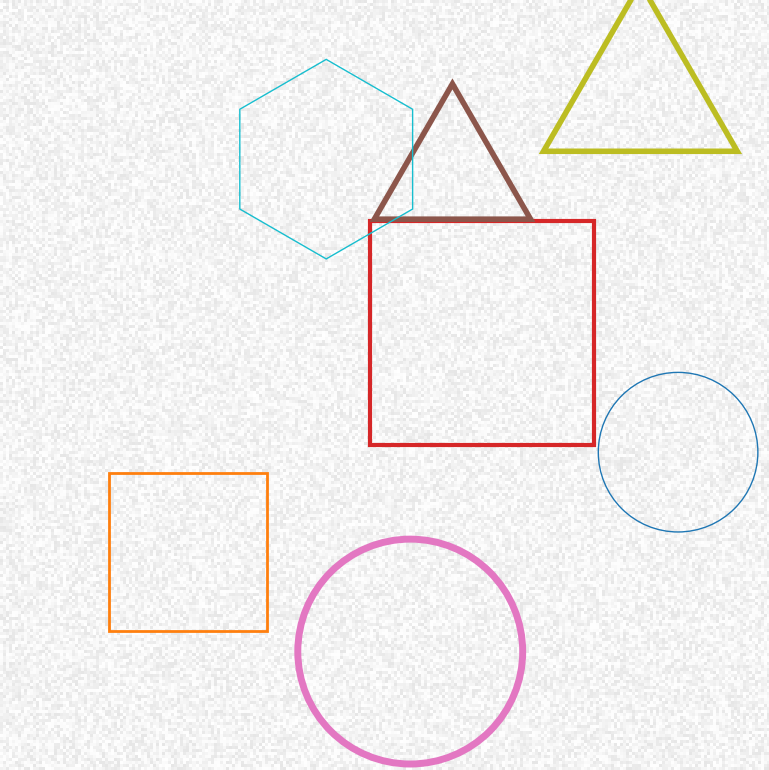[{"shape": "circle", "thickness": 0.5, "radius": 0.52, "center": [0.881, 0.413]}, {"shape": "square", "thickness": 1, "radius": 0.51, "center": [0.244, 0.283]}, {"shape": "square", "thickness": 1.5, "radius": 0.73, "center": [0.626, 0.568]}, {"shape": "triangle", "thickness": 2, "radius": 0.59, "center": [0.588, 0.774]}, {"shape": "circle", "thickness": 2.5, "radius": 0.73, "center": [0.533, 0.154]}, {"shape": "triangle", "thickness": 2, "radius": 0.73, "center": [0.832, 0.876]}, {"shape": "hexagon", "thickness": 0.5, "radius": 0.65, "center": [0.424, 0.793]}]